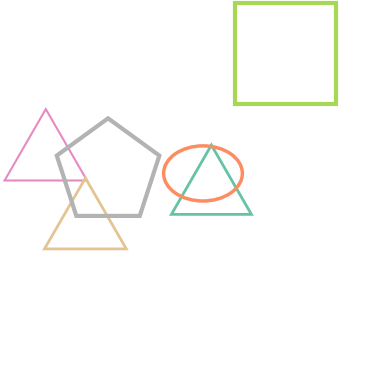[{"shape": "triangle", "thickness": 2, "radius": 0.6, "center": [0.549, 0.503]}, {"shape": "oval", "thickness": 2.5, "radius": 0.51, "center": [0.527, 0.55]}, {"shape": "triangle", "thickness": 1.5, "radius": 0.62, "center": [0.119, 0.593]}, {"shape": "square", "thickness": 3, "radius": 0.66, "center": [0.743, 0.862]}, {"shape": "triangle", "thickness": 2, "radius": 0.61, "center": [0.222, 0.415]}, {"shape": "pentagon", "thickness": 3, "radius": 0.7, "center": [0.281, 0.553]}]